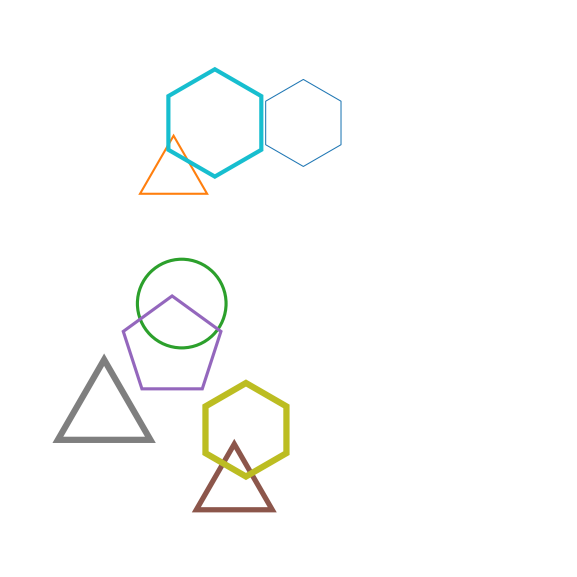[{"shape": "hexagon", "thickness": 0.5, "radius": 0.38, "center": [0.525, 0.786]}, {"shape": "triangle", "thickness": 1, "radius": 0.34, "center": [0.301, 0.697]}, {"shape": "circle", "thickness": 1.5, "radius": 0.38, "center": [0.315, 0.473]}, {"shape": "pentagon", "thickness": 1.5, "radius": 0.44, "center": [0.298, 0.398]}, {"shape": "triangle", "thickness": 2.5, "radius": 0.38, "center": [0.406, 0.154]}, {"shape": "triangle", "thickness": 3, "radius": 0.46, "center": [0.18, 0.284]}, {"shape": "hexagon", "thickness": 3, "radius": 0.4, "center": [0.426, 0.255]}, {"shape": "hexagon", "thickness": 2, "radius": 0.46, "center": [0.372, 0.786]}]